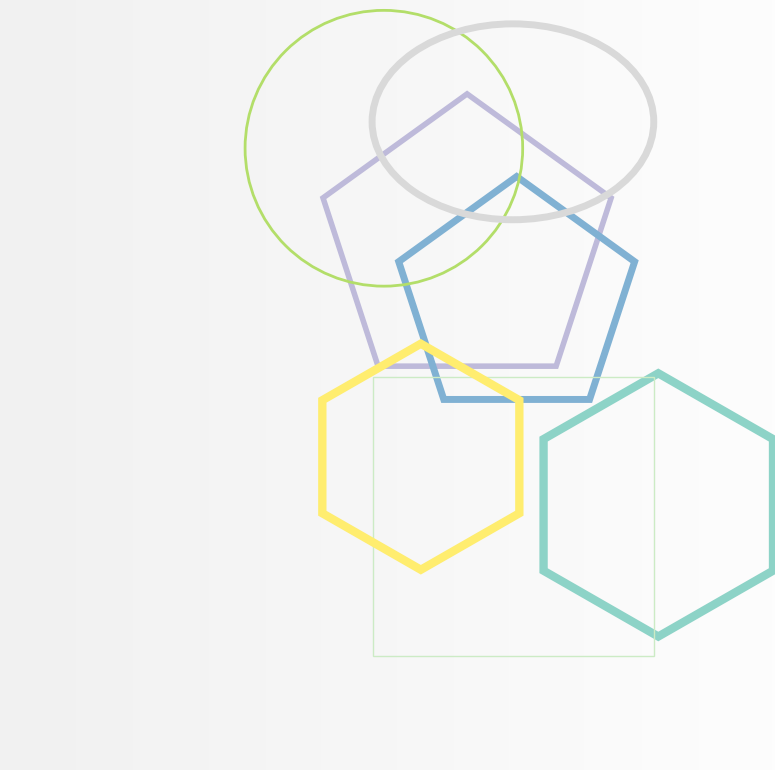[{"shape": "hexagon", "thickness": 3, "radius": 0.85, "center": [0.849, 0.344]}, {"shape": "pentagon", "thickness": 2, "radius": 0.98, "center": [0.603, 0.683]}, {"shape": "pentagon", "thickness": 2.5, "radius": 0.8, "center": [0.667, 0.611]}, {"shape": "circle", "thickness": 1, "radius": 0.9, "center": [0.495, 0.807]}, {"shape": "oval", "thickness": 2.5, "radius": 0.91, "center": [0.662, 0.842]}, {"shape": "square", "thickness": 0.5, "radius": 0.91, "center": [0.662, 0.329]}, {"shape": "hexagon", "thickness": 3, "radius": 0.73, "center": [0.543, 0.407]}]